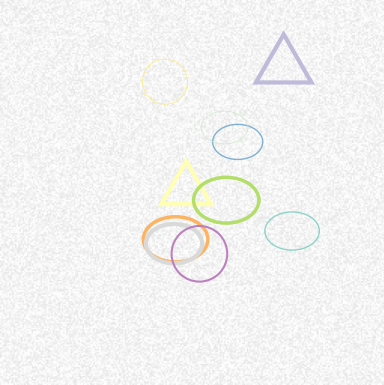[{"shape": "oval", "thickness": 1, "radius": 0.35, "center": [0.759, 0.4]}, {"shape": "triangle", "thickness": 3, "radius": 0.37, "center": [0.484, 0.507]}, {"shape": "triangle", "thickness": 3, "radius": 0.42, "center": [0.737, 0.827]}, {"shape": "oval", "thickness": 1, "radius": 0.33, "center": [0.617, 0.631]}, {"shape": "oval", "thickness": 2.5, "radius": 0.42, "center": [0.456, 0.378]}, {"shape": "oval", "thickness": 2.5, "radius": 0.42, "center": [0.588, 0.48]}, {"shape": "oval", "thickness": 3, "radius": 0.37, "center": [0.452, 0.367]}, {"shape": "circle", "thickness": 1.5, "radius": 0.36, "center": [0.518, 0.341]}, {"shape": "oval", "thickness": 0.5, "radius": 0.3, "center": [0.583, 0.669]}, {"shape": "circle", "thickness": 0.5, "radius": 0.29, "center": [0.429, 0.788]}]